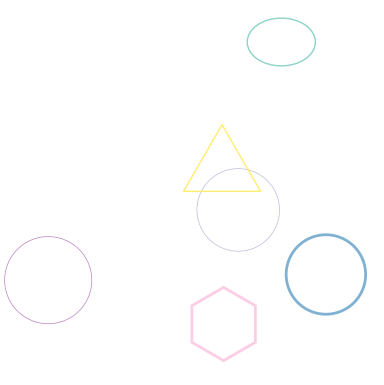[{"shape": "oval", "thickness": 1, "radius": 0.44, "center": [0.731, 0.891]}, {"shape": "circle", "thickness": 0.5, "radius": 0.54, "center": [0.619, 0.455]}, {"shape": "circle", "thickness": 2, "radius": 0.52, "center": [0.846, 0.287]}, {"shape": "hexagon", "thickness": 2, "radius": 0.48, "center": [0.581, 0.158]}, {"shape": "circle", "thickness": 0.5, "radius": 0.57, "center": [0.125, 0.272]}, {"shape": "triangle", "thickness": 1, "radius": 0.58, "center": [0.577, 0.561]}]